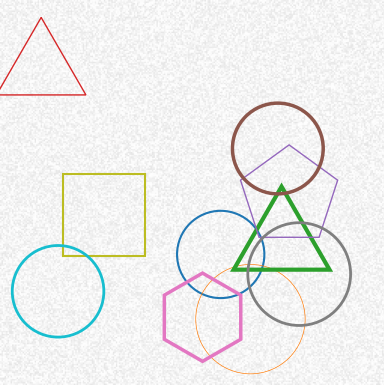[{"shape": "circle", "thickness": 1.5, "radius": 0.57, "center": [0.573, 0.339]}, {"shape": "circle", "thickness": 0.5, "radius": 0.71, "center": [0.651, 0.171]}, {"shape": "triangle", "thickness": 3, "radius": 0.72, "center": [0.731, 0.371]}, {"shape": "triangle", "thickness": 1, "radius": 0.67, "center": [0.107, 0.821]}, {"shape": "pentagon", "thickness": 1, "radius": 0.66, "center": [0.751, 0.491]}, {"shape": "circle", "thickness": 2.5, "radius": 0.59, "center": [0.722, 0.614]}, {"shape": "hexagon", "thickness": 2.5, "radius": 0.57, "center": [0.526, 0.176]}, {"shape": "circle", "thickness": 2, "radius": 0.67, "center": [0.777, 0.288]}, {"shape": "square", "thickness": 1.5, "radius": 0.53, "center": [0.27, 0.443]}, {"shape": "circle", "thickness": 2, "radius": 0.59, "center": [0.151, 0.243]}]